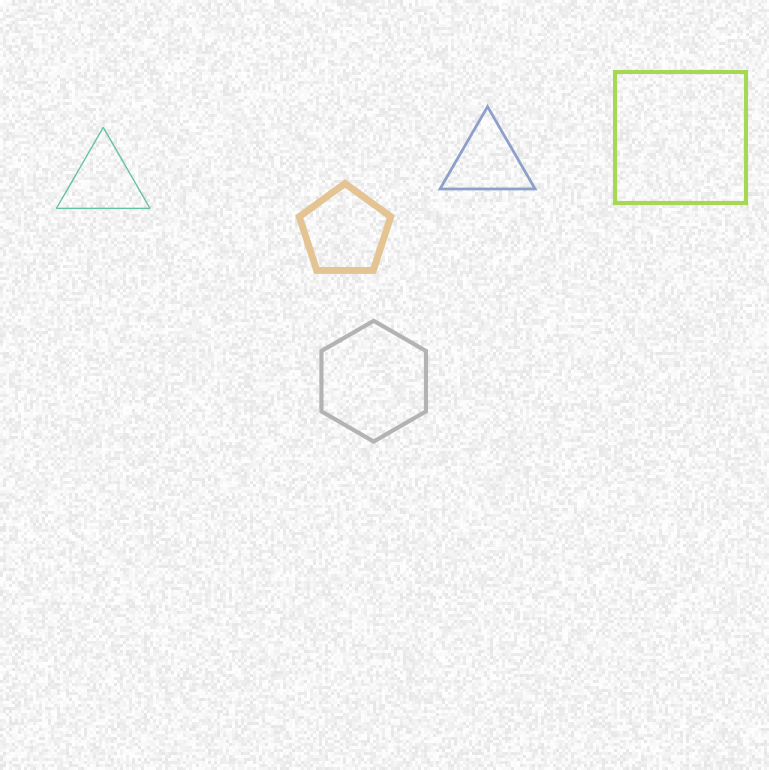[{"shape": "triangle", "thickness": 0.5, "radius": 0.35, "center": [0.134, 0.764]}, {"shape": "triangle", "thickness": 1, "radius": 0.36, "center": [0.633, 0.79]}, {"shape": "square", "thickness": 1.5, "radius": 0.42, "center": [0.883, 0.821]}, {"shape": "pentagon", "thickness": 2.5, "radius": 0.31, "center": [0.448, 0.699]}, {"shape": "hexagon", "thickness": 1.5, "radius": 0.39, "center": [0.485, 0.505]}]